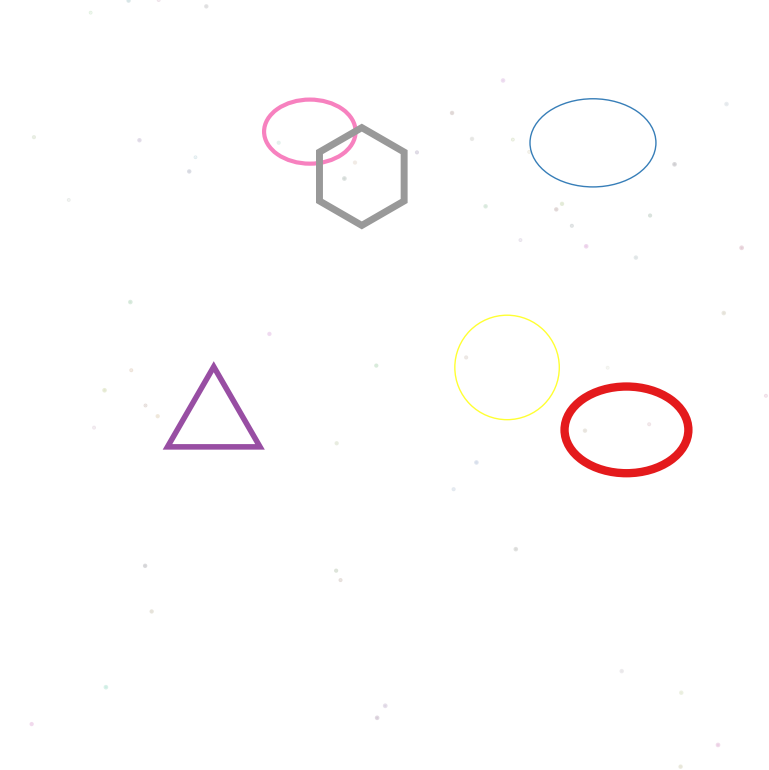[{"shape": "oval", "thickness": 3, "radius": 0.4, "center": [0.814, 0.442]}, {"shape": "oval", "thickness": 0.5, "radius": 0.41, "center": [0.77, 0.814]}, {"shape": "triangle", "thickness": 2, "radius": 0.35, "center": [0.278, 0.454]}, {"shape": "circle", "thickness": 0.5, "radius": 0.34, "center": [0.659, 0.523]}, {"shape": "oval", "thickness": 1.5, "radius": 0.3, "center": [0.402, 0.829]}, {"shape": "hexagon", "thickness": 2.5, "radius": 0.32, "center": [0.47, 0.771]}]